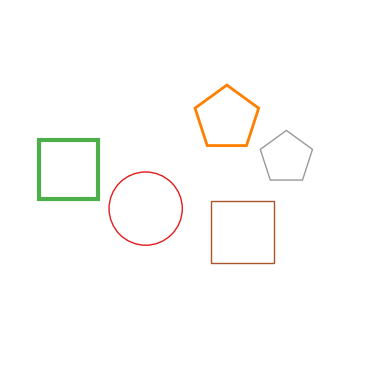[{"shape": "circle", "thickness": 1, "radius": 0.48, "center": [0.378, 0.458]}, {"shape": "square", "thickness": 3, "radius": 0.39, "center": [0.177, 0.56]}, {"shape": "pentagon", "thickness": 2, "radius": 0.43, "center": [0.589, 0.692]}, {"shape": "square", "thickness": 1, "radius": 0.41, "center": [0.63, 0.397]}, {"shape": "pentagon", "thickness": 1, "radius": 0.36, "center": [0.744, 0.59]}]